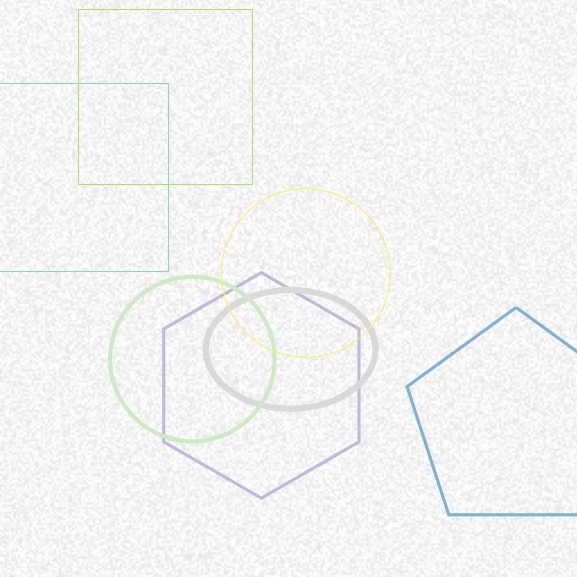[{"shape": "square", "thickness": 0.5, "radius": 0.81, "center": [0.129, 0.693]}, {"shape": "hexagon", "thickness": 1.5, "radius": 0.98, "center": [0.453, 0.332]}, {"shape": "pentagon", "thickness": 1.5, "radius": 0.99, "center": [0.894, 0.268]}, {"shape": "square", "thickness": 0.5, "radius": 0.76, "center": [0.286, 0.832]}, {"shape": "oval", "thickness": 3, "radius": 0.73, "center": [0.503, 0.394]}, {"shape": "circle", "thickness": 2, "radius": 0.71, "center": [0.333, 0.377]}, {"shape": "circle", "thickness": 0.5, "radius": 0.73, "center": [0.53, 0.526]}]